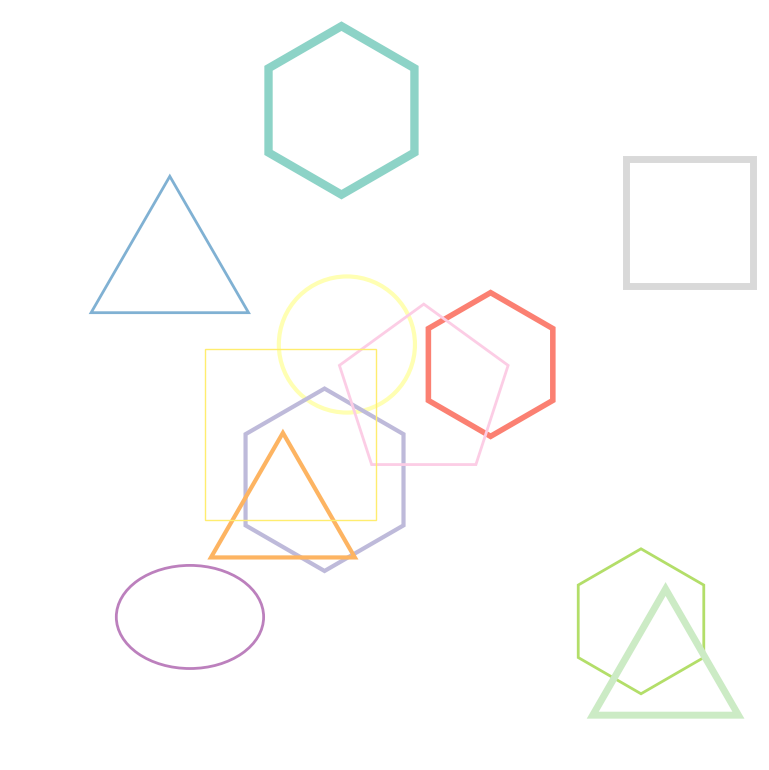[{"shape": "hexagon", "thickness": 3, "radius": 0.55, "center": [0.443, 0.857]}, {"shape": "circle", "thickness": 1.5, "radius": 0.44, "center": [0.451, 0.553]}, {"shape": "hexagon", "thickness": 1.5, "radius": 0.59, "center": [0.421, 0.377]}, {"shape": "hexagon", "thickness": 2, "radius": 0.47, "center": [0.637, 0.527]}, {"shape": "triangle", "thickness": 1, "radius": 0.59, "center": [0.221, 0.653]}, {"shape": "triangle", "thickness": 1.5, "radius": 0.54, "center": [0.367, 0.33]}, {"shape": "hexagon", "thickness": 1, "radius": 0.47, "center": [0.832, 0.193]}, {"shape": "pentagon", "thickness": 1, "radius": 0.58, "center": [0.55, 0.49]}, {"shape": "square", "thickness": 2.5, "radius": 0.41, "center": [0.896, 0.711]}, {"shape": "oval", "thickness": 1, "radius": 0.48, "center": [0.247, 0.199]}, {"shape": "triangle", "thickness": 2.5, "radius": 0.55, "center": [0.864, 0.126]}, {"shape": "square", "thickness": 0.5, "radius": 0.55, "center": [0.377, 0.436]}]